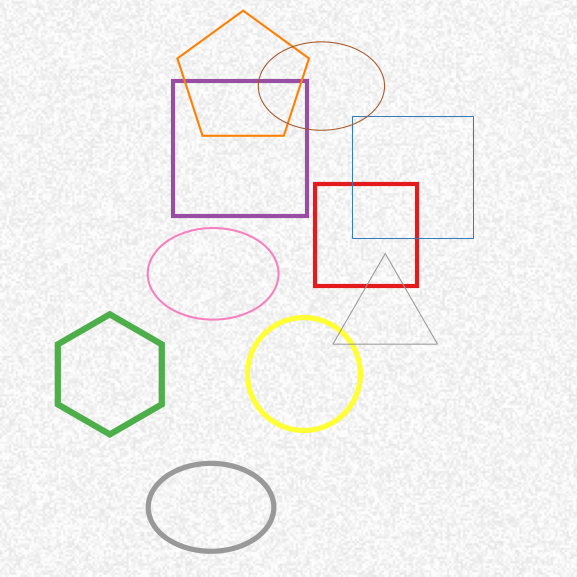[{"shape": "square", "thickness": 2, "radius": 0.44, "center": [0.633, 0.592]}, {"shape": "square", "thickness": 0.5, "radius": 0.53, "center": [0.714, 0.692]}, {"shape": "hexagon", "thickness": 3, "radius": 0.52, "center": [0.19, 0.351]}, {"shape": "square", "thickness": 2, "radius": 0.58, "center": [0.415, 0.742]}, {"shape": "pentagon", "thickness": 1, "radius": 0.6, "center": [0.421, 0.861]}, {"shape": "circle", "thickness": 2.5, "radius": 0.49, "center": [0.526, 0.351]}, {"shape": "oval", "thickness": 0.5, "radius": 0.55, "center": [0.557, 0.85]}, {"shape": "oval", "thickness": 1, "radius": 0.57, "center": [0.369, 0.525]}, {"shape": "oval", "thickness": 2.5, "radius": 0.54, "center": [0.365, 0.121]}, {"shape": "triangle", "thickness": 0.5, "radius": 0.52, "center": [0.667, 0.455]}]